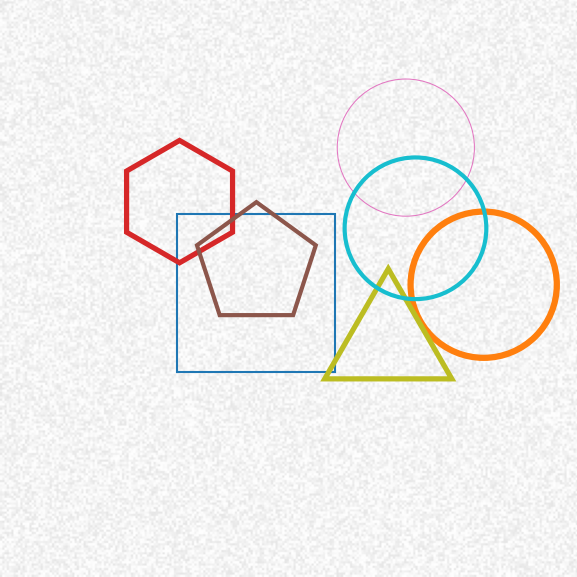[{"shape": "square", "thickness": 1, "radius": 0.68, "center": [0.444, 0.492]}, {"shape": "circle", "thickness": 3, "radius": 0.63, "center": [0.838, 0.506]}, {"shape": "hexagon", "thickness": 2.5, "radius": 0.53, "center": [0.311, 0.65]}, {"shape": "pentagon", "thickness": 2, "radius": 0.54, "center": [0.444, 0.541]}, {"shape": "circle", "thickness": 0.5, "radius": 0.59, "center": [0.703, 0.744]}, {"shape": "triangle", "thickness": 2.5, "radius": 0.64, "center": [0.672, 0.407]}, {"shape": "circle", "thickness": 2, "radius": 0.61, "center": [0.719, 0.604]}]